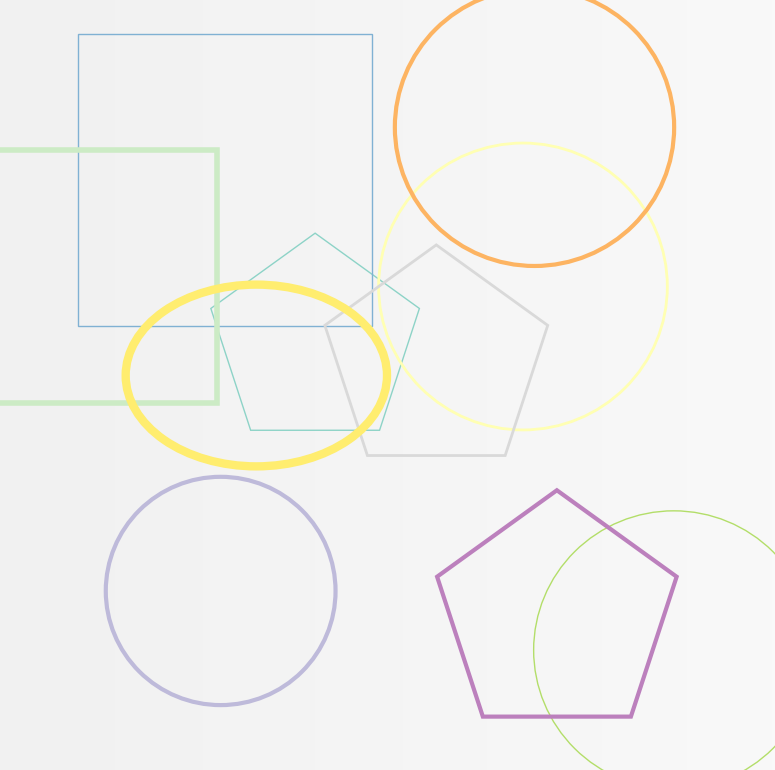[{"shape": "pentagon", "thickness": 0.5, "radius": 0.71, "center": [0.407, 0.556]}, {"shape": "circle", "thickness": 1, "radius": 0.93, "center": [0.675, 0.628]}, {"shape": "circle", "thickness": 1.5, "radius": 0.74, "center": [0.285, 0.233]}, {"shape": "square", "thickness": 0.5, "radius": 0.95, "center": [0.29, 0.766]}, {"shape": "circle", "thickness": 1.5, "radius": 0.9, "center": [0.69, 0.835]}, {"shape": "circle", "thickness": 0.5, "radius": 0.9, "center": [0.869, 0.156]}, {"shape": "pentagon", "thickness": 1, "radius": 0.76, "center": [0.563, 0.531]}, {"shape": "pentagon", "thickness": 1.5, "radius": 0.81, "center": [0.719, 0.201]}, {"shape": "square", "thickness": 2, "radius": 0.82, "center": [0.115, 0.641]}, {"shape": "oval", "thickness": 3, "radius": 0.84, "center": [0.331, 0.512]}]